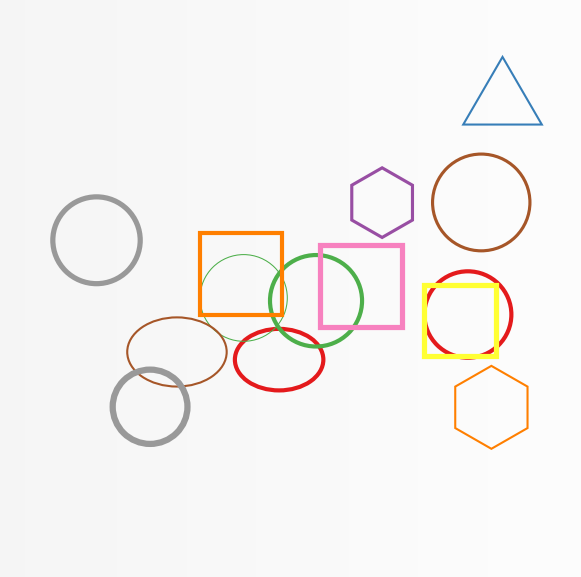[{"shape": "oval", "thickness": 2, "radius": 0.38, "center": [0.48, 0.376]}, {"shape": "circle", "thickness": 2, "radius": 0.37, "center": [0.805, 0.455]}, {"shape": "triangle", "thickness": 1, "radius": 0.39, "center": [0.865, 0.822]}, {"shape": "circle", "thickness": 0.5, "radius": 0.38, "center": [0.419, 0.483]}, {"shape": "circle", "thickness": 2, "radius": 0.4, "center": [0.544, 0.478]}, {"shape": "hexagon", "thickness": 1.5, "radius": 0.3, "center": [0.657, 0.648]}, {"shape": "square", "thickness": 2, "radius": 0.36, "center": [0.415, 0.524]}, {"shape": "hexagon", "thickness": 1, "radius": 0.36, "center": [0.845, 0.294]}, {"shape": "square", "thickness": 2.5, "radius": 0.31, "center": [0.791, 0.444]}, {"shape": "oval", "thickness": 1, "radius": 0.43, "center": [0.304, 0.39]}, {"shape": "circle", "thickness": 1.5, "radius": 0.42, "center": [0.828, 0.649]}, {"shape": "square", "thickness": 2.5, "radius": 0.35, "center": [0.621, 0.504]}, {"shape": "circle", "thickness": 2.5, "radius": 0.38, "center": [0.166, 0.583]}, {"shape": "circle", "thickness": 3, "radius": 0.32, "center": [0.258, 0.295]}]